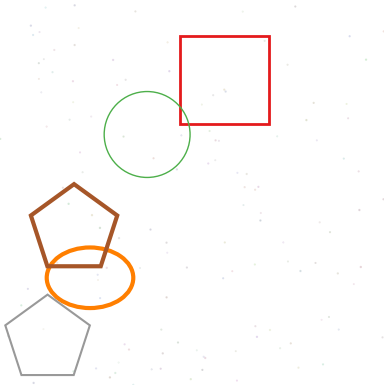[{"shape": "square", "thickness": 2, "radius": 0.57, "center": [0.583, 0.793]}, {"shape": "circle", "thickness": 1, "radius": 0.56, "center": [0.382, 0.651]}, {"shape": "oval", "thickness": 3, "radius": 0.56, "center": [0.234, 0.279]}, {"shape": "pentagon", "thickness": 3, "radius": 0.59, "center": [0.192, 0.404]}, {"shape": "pentagon", "thickness": 1.5, "radius": 0.58, "center": [0.124, 0.119]}]